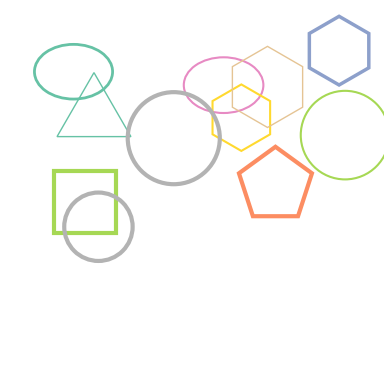[{"shape": "triangle", "thickness": 1, "radius": 0.55, "center": [0.244, 0.701]}, {"shape": "oval", "thickness": 2, "radius": 0.51, "center": [0.191, 0.814]}, {"shape": "pentagon", "thickness": 3, "radius": 0.5, "center": [0.715, 0.519]}, {"shape": "hexagon", "thickness": 2.5, "radius": 0.45, "center": [0.881, 0.868]}, {"shape": "oval", "thickness": 1.5, "radius": 0.52, "center": [0.581, 0.779]}, {"shape": "square", "thickness": 3, "radius": 0.4, "center": [0.221, 0.474]}, {"shape": "circle", "thickness": 1.5, "radius": 0.58, "center": [0.896, 0.649]}, {"shape": "hexagon", "thickness": 1.5, "radius": 0.43, "center": [0.627, 0.694]}, {"shape": "hexagon", "thickness": 1, "radius": 0.53, "center": [0.695, 0.774]}, {"shape": "circle", "thickness": 3, "radius": 0.6, "center": [0.451, 0.641]}, {"shape": "circle", "thickness": 3, "radius": 0.44, "center": [0.256, 0.411]}]